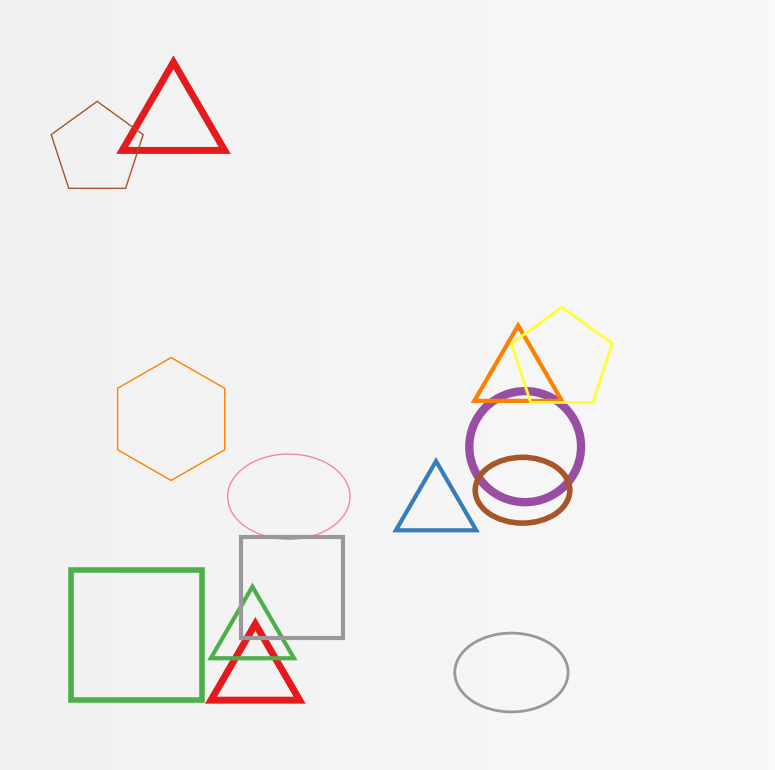[{"shape": "triangle", "thickness": 2.5, "radius": 0.38, "center": [0.224, 0.843]}, {"shape": "triangle", "thickness": 2.5, "radius": 0.33, "center": [0.329, 0.124]}, {"shape": "triangle", "thickness": 1.5, "radius": 0.3, "center": [0.563, 0.341]}, {"shape": "triangle", "thickness": 1.5, "radius": 0.31, "center": [0.326, 0.176]}, {"shape": "square", "thickness": 2, "radius": 0.42, "center": [0.176, 0.175]}, {"shape": "circle", "thickness": 3, "radius": 0.36, "center": [0.678, 0.42]}, {"shape": "hexagon", "thickness": 0.5, "radius": 0.4, "center": [0.221, 0.456]}, {"shape": "triangle", "thickness": 1.5, "radius": 0.33, "center": [0.669, 0.512]}, {"shape": "pentagon", "thickness": 1, "radius": 0.34, "center": [0.725, 0.533]}, {"shape": "oval", "thickness": 2, "radius": 0.31, "center": [0.674, 0.363]}, {"shape": "pentagon", "thickness": 0.5, "radius": 0.31, "center": [0.125, 0.806]}, {"shape": "oval", "thickness": 0.5, "radius": 0.39, "center": [0.373, 0.355]}, {"shape": "square", "thickness": 1.5, "radius": 0.33, "center": [0.377, 0.237]}, {"shape": "oval", "thickness": 1, "radius": 0.37, "center": [0.66, 0.127]}]